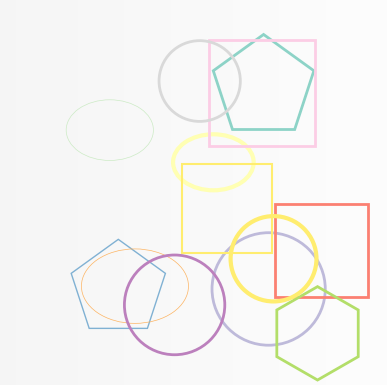[{"shape": "pentagon", "thickness": 2, "radius": 0.68, "center": [0.68, 0.774]}, {"shape": "oval", "thickness": 3, "radius": 0.52, "center": [0.551, 0.578]}, {"shape": "circle", "thickness": 2, "radius": 0.73, "center": [0.693, 0.249]}, {"shape": "square", "thickness": 2, "radius": 0.6, "center": [0.83, 0.35]}, {"shape": "pentagon", "thickness": 1, "radius": 0.64, "center": [0.305, 0.25]}, {"shape": "oval", "thickness": 0.5, "radius": 0.69, "center": [0.348, 0.257]}, {"shape": "hexagon", "thickness": 2, "radius": 0.61, "center": [0.819, 0.134]}, {"shape": "square", "thickness": 2, "radius": 0.69, "center": [0.676, 0.76]}, {"shape": "circle", "thickness": 2, "radius": 0.52, "center": [0.515, 0.79]}, {"shape": "circle", "thickness": 2, "radius": 0.65, "center": [0.451, 0.208]}, {"shape": "oval", "thickness": 0.5, "radius": 0.56, "center": [0.283, 0.662]}, {"shape": "square", "thickness": 1.5, "radius": 0.58, "center": [0.586, 0.458]}, {"shape": "circle", "thickness": 3, "radius": 0.55, "center": [0.706, 0.328]}]